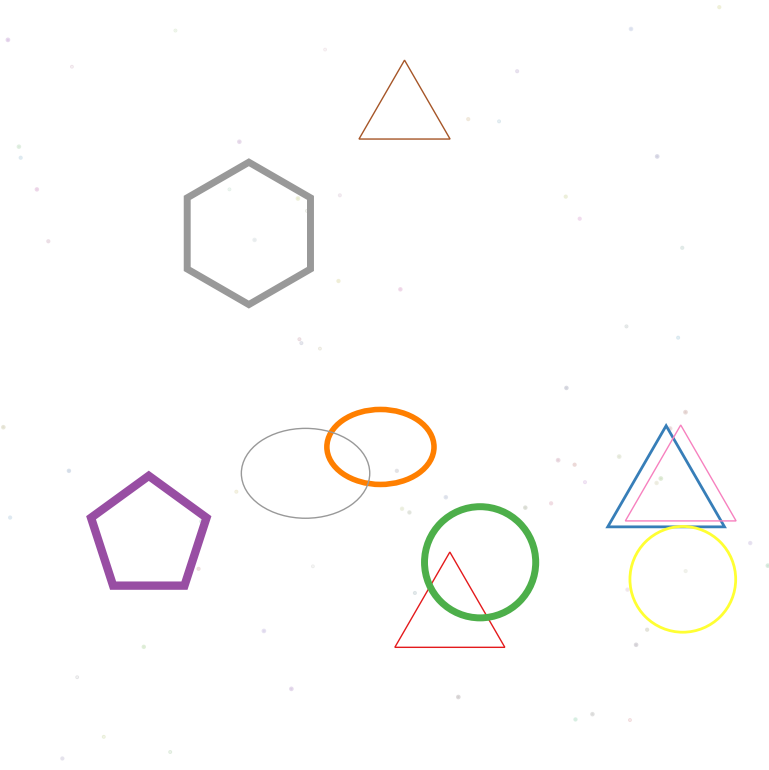[{"shape": "triangle", "thickness": 0.5, "radius": 0.41, "center": [0.584, 0.201]}, {"shape": "triangle", "thickness": 1, "radius": 0.44, "center": [0.865, 0.36]}, {"shape": "circle", "thickness": 2.5, "radius": 0.36, "center": [0.624, 0.27]}, {"shape": "pentagon", "thickness": 3, "radius": 0.39, "center": [0.193, 0.303]}, {"shape": "oval", "thickness": 2, "radius": 0.35, "center": [0.494, 0.42]}, {"shape": "circle", "thickness": 1, "radius": 0.34, "center": [0.887, 0.248]}, {"shape": "triangle", "thickness": 0.5, "radius": 0.34, "center": [0.525, 0.854]}, {"shape": "triangle", "thickness": 0.5, "radius": 0.42, "center": [0.884, 0.365]}, {"shape": "hexagon", "thickness": 2.5, "radius": 0.46, "center": [0.323, 0.697]}, {"shape": "oval", "thickness": 0.5, "radius": 0.42, "center": [0.397, 0.385]}]